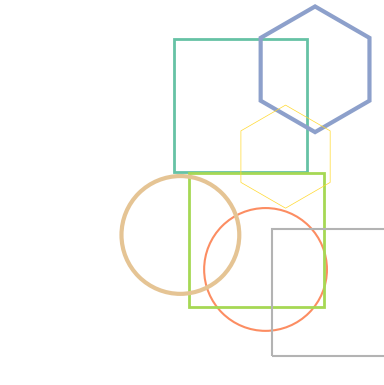[{"shape": "square", "thickness": 2, "radius": 0.86, "center": [0.624, 0.726]}, {"shape": "circle", "thickness": 1.5, "radius": 0.8, "center": [0.69, 0.3]}, {"shape": "hexagon", "thickness": 3, "radius": 0.82, "center": [0.818, 0.82]}, {"shape": "square", "thickness": 2, "radius": 0.87, "center": [0.667, 0.376]}, {"shape": "hexagon", "thickness": 0.5, "radius": 0.67, "center": [0.742, 0.593]}, {"shape": "circle", "thickness": 3, "radius": 0.76, "center": [0.469, 0.39]}, {"shape": "square", "thickness": 1.5, "radius": 0.82, "center": [0.872, 0.24]}]